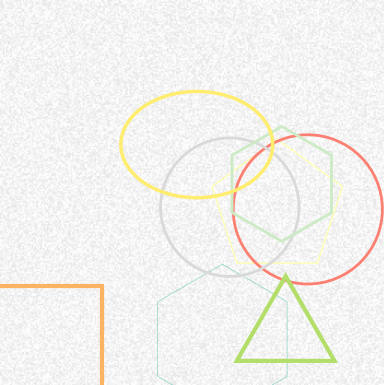[{"shape": "hexagon", "thickness": 0.5, "radius": 0.97, "center": [0.578, 0.119]}, {"shape": "pentagon", "thickness": 1, "radius": 0.89, "center": [0.72, 0.46]}, {"shape": "circle", "thickness": 2, "radius": 0.97, "center": [0.799, 0.456]}, {"shape": "square", "thickness": 3, "radius": 0.74, "center": [0.117, 0.109]}, {"shape": "triangle", "thickness": 3, "radius": 0.73, "center": [0.742, 0.136]}, {"shape": "circle", "thickness": 2, "radius": 0.9, "center": [0.597, 0.462]}, {"shape": "hexagon", "thickness": 2, "radius": 0.75, "center": [0.732, 0.522]}, {"shape": "oval", "thickness": 2.5, "radius": 0.99, "center": [0.511, 0.624]}]